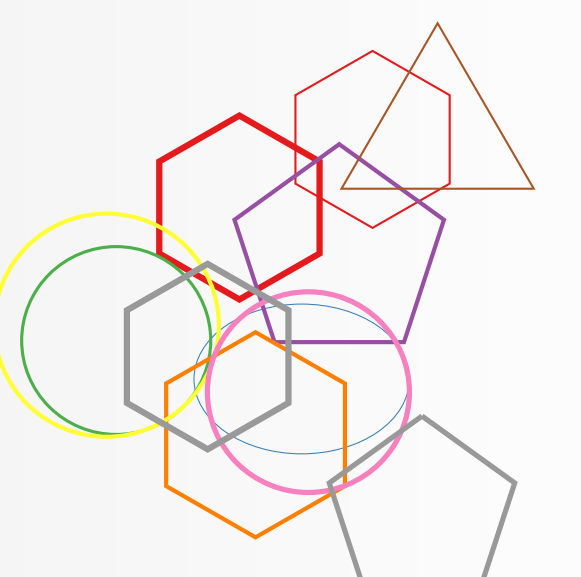[{"shape": "hexagon", "thickness": 3, "radius": 0.8, "center": [0.412, 0.64]}, {"shape": "hexagon", "thickness": 1, "radius": 0.77, "center": [0.641, 0.758]}, {"shape": "oval", "thickness": 0.5, "radius": 0.93, "center": [0.519, 0.343]}, {"shape": "circle", "thickness": 1.5, "radius": 0.81, "center": [0.2, 0.409]}, {"shape": "pentagon", "thickness": 2, "radius": 0.95, "center": [0.584, 0.56]}, {"shape": "hexagon", "thickness": 2, "radius": 0.89, "center": [0.44, 0.246]}, {"shape": "circle", "thickness": 2, "radius": 0.97, "center": [0.183, 0.436]}, {"shape": "triangle", "thickness": 1, "radius": 0.95, "center": [0.753, 0.768]}, {"shape": "circle", "thickness": 2.5, "radius": 0.87, "center": [0.531, 0.32]}, {"shape": "hexagon", "thickness": 3, "radius": 0.8, "center": [0.357, 0.382]}, {"shape": "pentagon", "thickness": 2.5, "radius": 0.84, "center": [0.726, 0.111]}]